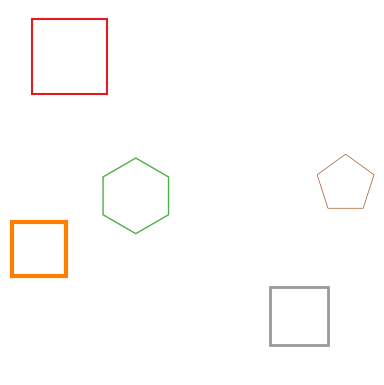[{"shape": "square", "thickness": 1.5, "radius": 0.49, "center": [0.181, 0.853]}, {"shape": "hexagon", "thickness": 1, "radius": 0.49, "center": [0.353, 0.491]}, {"shape": "square", "thickness": 3, "radius": 0.35, "center": [0.102, 0.353]}, {"shape": "pentagon", "thickness": 0.5, "radius": 0.39, "center": [0.898, 0.522]}, {"shape": "square", "thickness": 2, "radius": 0.38, "center": [0.777, 0.179]}]